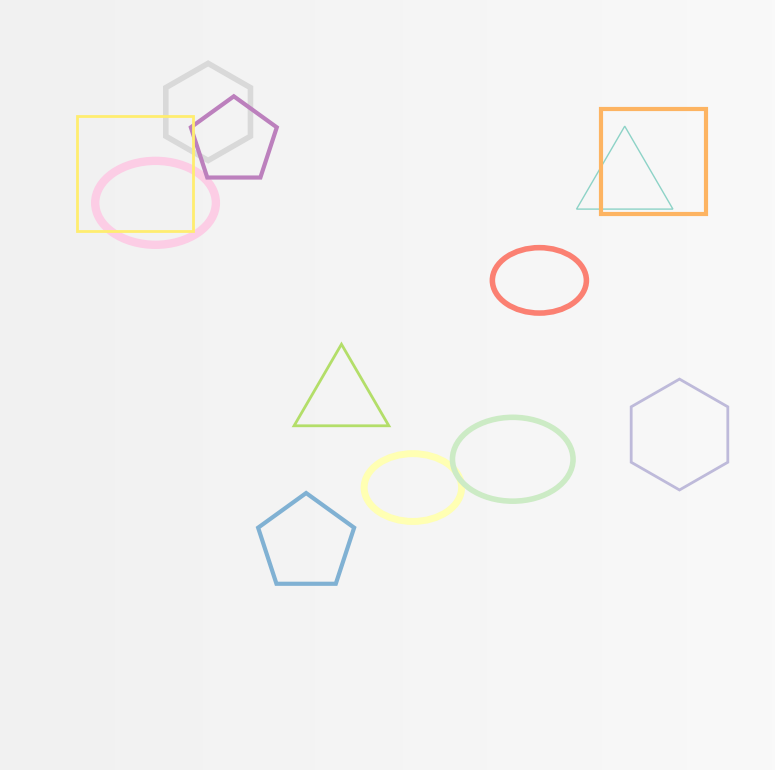[{"shape": "triangle", "thickness": 0.5, "radius": 0.36, "center": [0.806, 0.764]}, {"shape": "oval", "thickness": 2.5, "radius": 0.31, "center": [0.533, 0.367]}, {"shape": "hexagon", "thickness": 1, "radius": 0.36, "center": [0.877, 0.436]}, {"shape": "oval", "thickness": 2, "radius": 0.3, "center": [0.696, 0.636]}, {"shape": "pentagon", "thickness": 1.5, "radius": 0.33, "center": [0.395, 0.295]}, {"shape": "square", "thickness": 1.5, "radius": 0.34, "center": [0.843, 0.79]}, {"shape": "triangle", "thickness": 1, "radius": 0.35, "center": [0.441, 0.482]}, {"shape": "oval", "thickness": 3, "radius": 0.39, "center": [0.201, 0.737]}, {"shape": "hexagon", "thickness": 2, "radius": 0.32, "center": [0.269, 0.855]}, {"shape": "pentagon", "thickness": 1.5, "radius": 0.29, "center": [0.302, 0.817]}, {"shape": "oval", "thickness": 2, "radius": 0.39, "center": [0.662, 0.404]}, {"shape": "square", "thickness": 1, "radius": 0.37, "center": [0.175, 0.775]}]